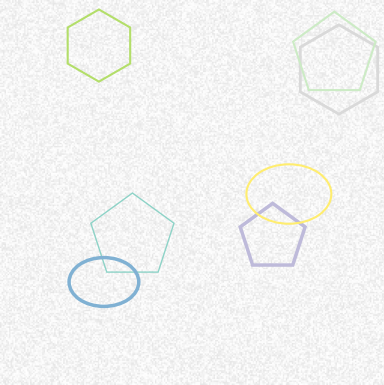[{"shape": "pentagon", "thickness": 1, "radius": 0.57, "center": [0.344, 0.385]}, {"shape": "pentagon", "thickness": 2.5, "radius": 0.44, "center": [0.708, 0.383]}, {"shape": "oval", "thickness": 2.5, "radius": 0.45, "center": [0.27, 0.268]}, {"shape": "hexagon", "thickness": 1.5, "radius": 0.47, "center": [0.257, 0.882]}, {"shape": "hexagon", "thickness": 2, "radius": 0.58, "center": [0.88, 0.82]}, {"shape": "pentagon", "thickness": 1.5, "radius": 0.56, "center": [0.868, 0.857]}, {"shape": "oval", "thickness": 1.5, "radius": 0.55, "center": [0.75, 0.496]}]